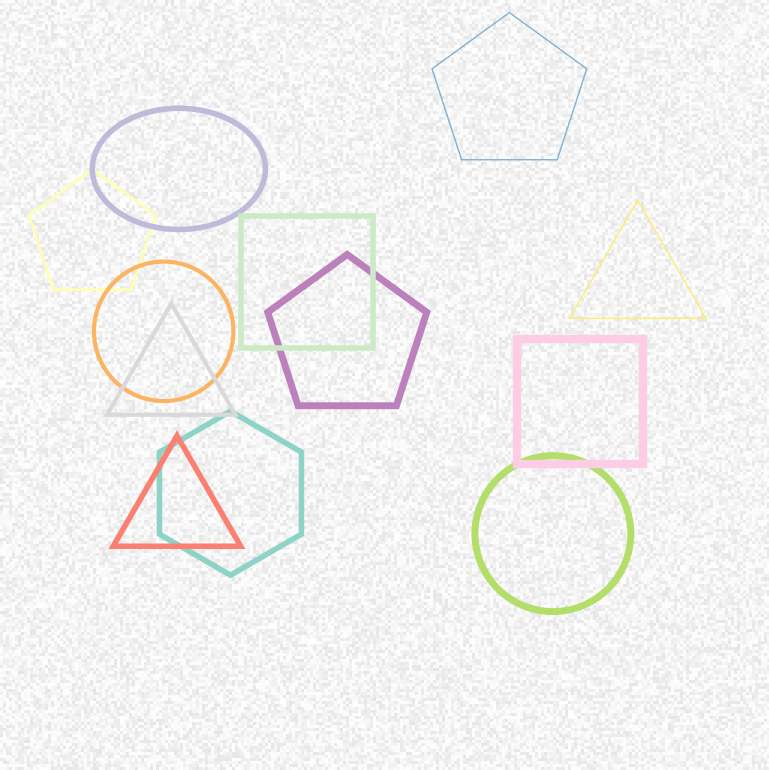[{"shape": "hexagon", "thickness": 2, "radius": 0.53, "center": [0.299, 0.36]}, {"shape": "pentagon", "thickness": 1, "radius": 0.43, "center": [0.12, 0.694]}, {"shape": "oval", "thickness": 2, "radius": 0.56, "center": [0.232, 0.781]}, {"shape": "triangle", "thickness": 2, "radius": 0.48, "center": [0.23, 0.338]}, {"shape": "pentagon", "thickness": 0.5, "radius": 0.53, "center": [0.662, 0.878]}, {"shape": "circle", "thickness": 1.5, "radius": 0.45, "center": [0.213, 0.57]}, {"shape": "circle", "thickness": 2.5, "radius": 0.51, "center": [0.718, 0.307]}, {"shape": "square", "thickness": 3, "radius": 0.41, "center": [0.753, 0.479]}, {"shape": "triangle", "thickness": 1.5, "radius": 0.48, "center": [0.222, 0.509]}, {"shape": "pentagon", "thickness": 2.5, "radius": 0.54, "center": [0.451, 0.561]}, {"shape": "square", "thickness": 2, "radius": 0.43, "center": [0.399, 0.634]}, {"shape": "triangle", "thickness": 0.5, "radius": 0.51, "center": [0.828, 0.638]}]